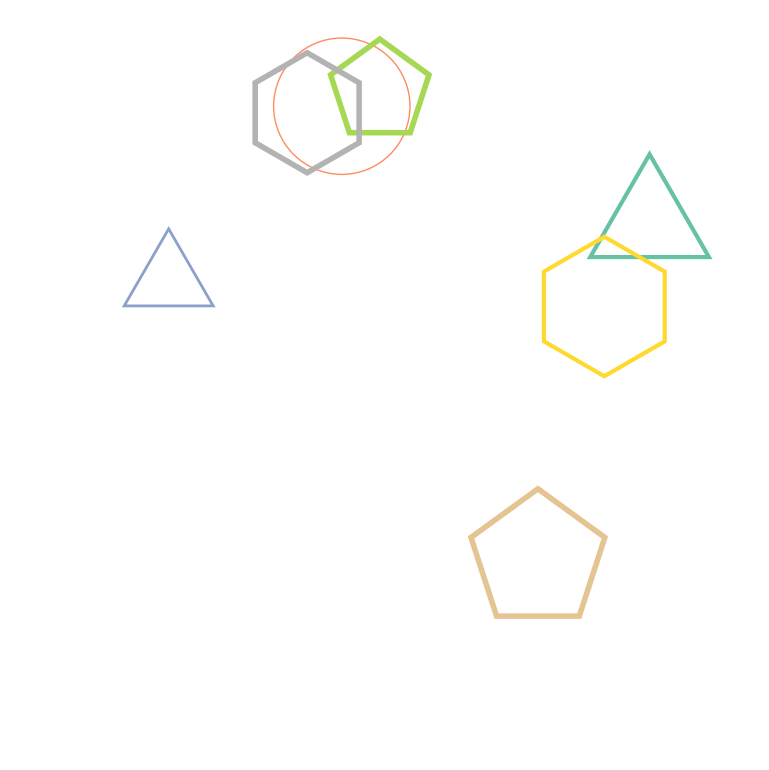[{"shape": "triangle", "thickness": 1.5, "radius": 0.45, "center": [0.844, 0.711]}, {"shape": "circle", "thickness": 0.5, "radius": 0.44, "center": [0.444, 0.862]}, {"shape": "triangle", "thickness": 1, "radius": 0.33, "center": [0.219, 0.636]}, {"shape": "pentagon", "thickness": 2, "radius": 0.34, "center": [0.493, 0.882]}, {"shape": "hexagon", "thickness": 1.5, "radius": 0.45, "center": [0.785, 0.602]}, {"shape": "pentagon", "thickness": 2, "radius": 0.46, "center": [0.699, 0.274]}, {"shape": "hexagon", "thickness": 2, "radius": 0.39, "center": [0.399, 0.854]}]